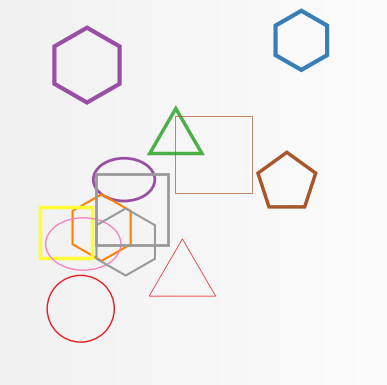[{"shape": "circle", "thickness": 1, "radius": 0.43, "center": [0.208, 0.198]}, {"shape": "triangle", "thickness": 0.5, "radius": 0.5, "center": [0.471, 0.28]}, {"shape": "hexagon", "thickness": 3, "radius": 0.38, "center": [0.778, 0.895]}, {"shape": "triangle", "thickness": 2.5, "radius": 0.39, "center": [0.454, 0.64]}, {"shape": "hexagon", "thickness": 3, "radius": 0.49, "center": [0.225, 0.831]}, {"shape": "oval", "thickness": 2, "radius": 0.4, "center": [0.32, 0.533]}, {"shape": "hexagon", "thickness": 1.5, "radius": 0.43, "center": [0.262, 0.409]}, {"shape": "square", "thickness": 2.5, "radius": 0.34, "center": [0.17, 0.396]}, {"shape": "pentagon", "thickness": 2.5, "radius": 0.39, "center": [0.74, 0.526]}, {"shape": "square", "thickness": 0.5, "radius": 0.5, "center": [0.551, 0.599]}, {"shape": "oval", "thickness": 1, "radius": 0.49, "center": [0.215, 0.366]}, {"shape": "hexagon", "thickness": 1.5, "radius": 0.44, "center": [0.324, 0.371]}, {"shape": "square", "thickness": 2, "radius": 0.46, "center": [0.34, 0.456]}]